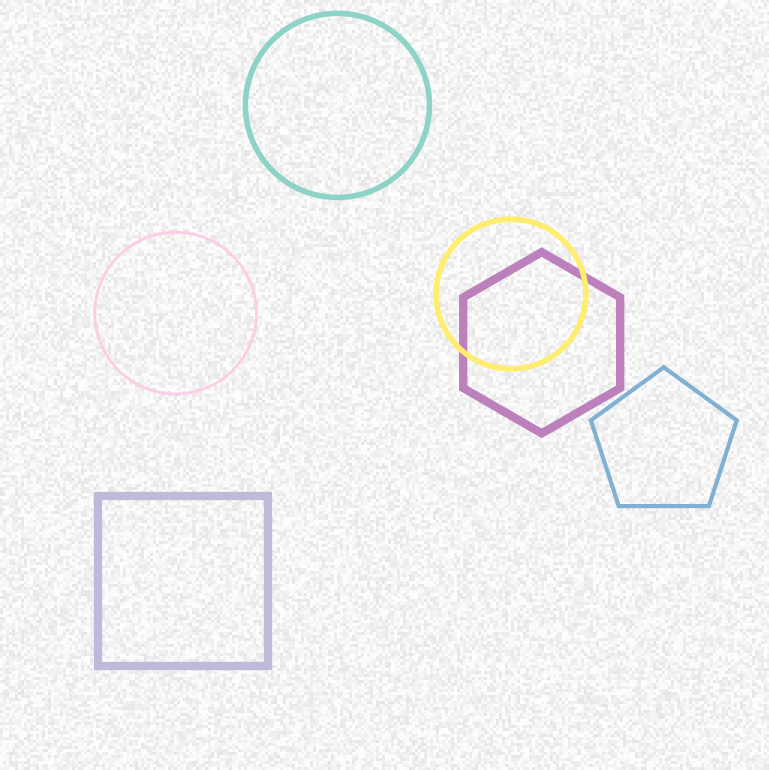[{"shape": "circle", "thickness": 2, "radius": 0.6, "center": [0.438, 0.863]}, {"shape": "square", "thickness": 3, "radius": 0.55, "center": [0.238, 0.246]}, {"shape": "pentagon", "thickness": 1.5, "radius": 0.5, "center": [0.862, 0.423]}, {"shape": "circle", "thickness": 1, "radius": 0.53, "center": [0.228, 0.593]}, {"shape": "hexagon", "thickness": 3, "radius": 0.59, "center": [0.703, 0.555]}, {"shape": "circle", "thickness": 2, "radius": 0.49, "center": [0.664, 0.618]}]